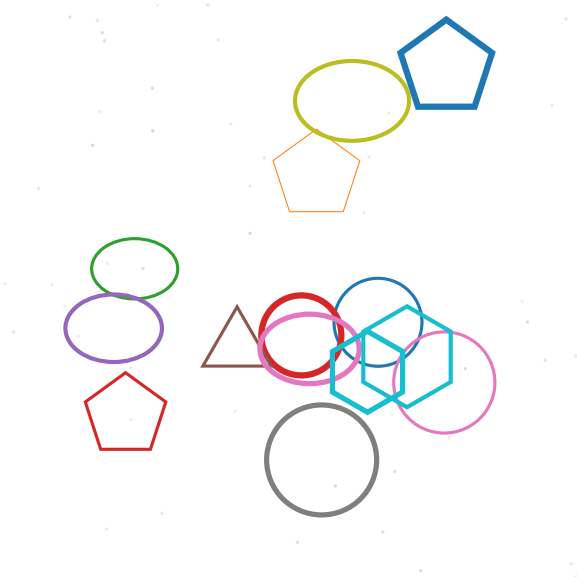[{"shape": "pentagon", "thickness": 3, "radius": 0.42, "center": [0.773, 0.882]}, {"shape": "circle", "thickness": 1.5, "radius": 0.38, "center": [0.655, 0.441]}, {"shape": "pentagon", "thickness": 0.5, "radius": 0.4, "center": [0.548, 0.697]}, {"shape": "oval", "thickness": 1.5, "radius": 0.37, "center": [0.233, 0.534]}, {"shape": "circle", "thickness": 3, "radius": 0.35, "center": [0.522, 0.418]}, {"shape": "pentagon", "thickness": 1.5, "radius": 0.37, "center": [0.217, 0.28]}, {"shape": "oval", "thickness": 2, "radius": 0.42, "center": [0.197, 0.431]}, {"shape": "triangle", "thickness": 1.5, "radius": 0.34, "center": [0.411, 0.399]}, {"shape": "oval", "thickness": 2.5, "radius": 0.43, "center": [0.536, 0.395]}, {"shape": "circle", "thickness": 1.5, "radius": 0.44, "center": [0.769, 0.337]}, {"shape": "circle", "thickness": 2.5, "radius": 0.48, "center": [0.557, 0.203]}, {"shape": "oval", "thickness": 2, "radius": 0.49, "center": [0.61, 0.824]}, {"shape": "hexagon", "thickness": 2, "radius": 0.44, "center": [0.705, 0.381]}, {"shape": "hexagon", "thickness": 2.5, "radius": 0.35, "center": [0.636, 0.355]}]